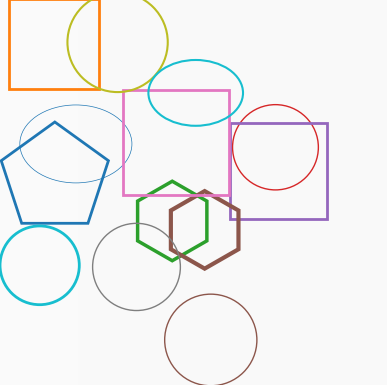[{"shape": "pentagon", "thickness": 2, "radius": 0.73, "center": [0.141, 0.538]}, {"shape": "oval", "thickness": 0.5, "radius": 0.72, "center": [0.196, 0.626]}, {"shape": "square", "thickness": 2, "radius": 0.58, "center": [0.14, 0.886]}, {"shape": "hexagon", "thickness": 2.5, "radius": 0.52, "center": [0.444, 0.426]}, {"shape": "circle", "thickness": 1, "radius": 0.55, "center": [0.711, 0.617]}, {"shape": "square", "thickness": 2, "radius": 0.62, "center": [0.719, 0.555]}, {"shape": "hexagon", "thickness": 3, "radius": 0.5, "center": [0.528, 0.403]}, {"shape": "circle", "thickness": 1, "radius": 0.59, "center": [0.544, 0.117]}, {"shape": "square", "thickness": 2, "radius": 0.68, "center": [0.454, 0.63]}, {"shape": "circle", "thickness": 1, "radius": 0.57, "center": [0.352, 0.307]}, {"shape": "circle", "thickness": 1.5, "radius": 0.65, "center": [0.303, 0.89]}, {"shape": "circle", "thickness": 2, "radius": 0.51, "center": [0.102, 0.311]}, {"shape": "oval", "thickness": 1.5, "radius": 0.61, "center": [0.505, 0.759]}]